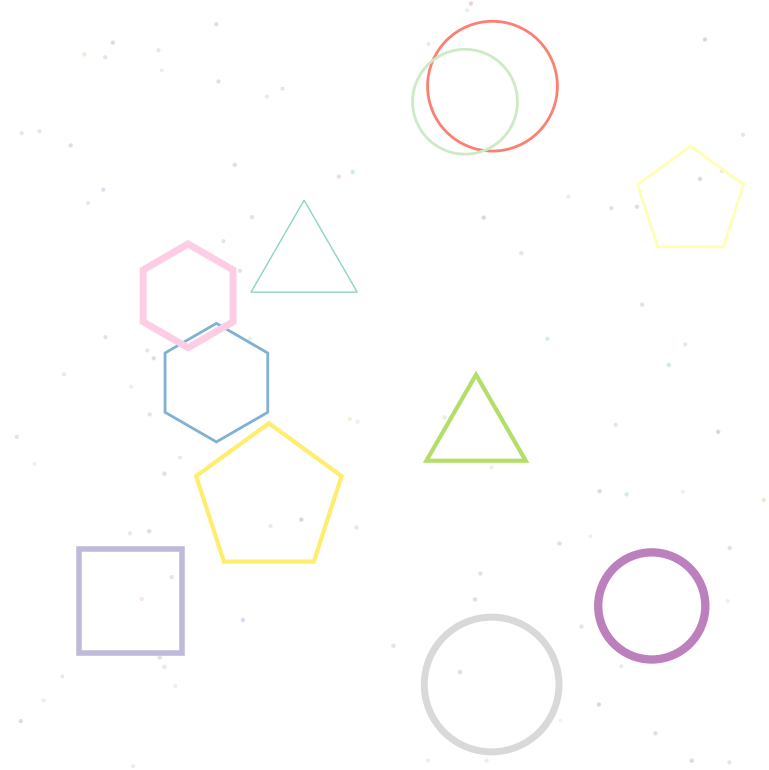[{"shape": "triangle", "thickness": 0.5, "radius": 0.4, "center": [0.395, 0.66]}, {"shape": "pentagon", "thickness": 1, "radius": 0.36, "center": [0.897, 0.738]}, {"shape": "square", "thickness": 2, "radius": 0.33, "center": [0.169, 0.219]}, {"shape": "circle", "thickness": 1, "radius": 0.42, "center": [0.64, 0.888]}, {"shape": "hexagon", "thickness": 1, "radius": 0.38, "center": [0.281, 0.503]}, {"shape": "triangle", "thickness": 1.5, "radius": 0.37, "center": [0.618, 0.439]}, {"shape": "hexagon", "thickness": 2.5, "radius": 0.34, "center": [0.244, 0.616]}, {"shape": "circle", "thickness": 2.5, "radius": 0.44, "center": [0.638, 0.111]}, {"shape": "circle", "thickness": 3, "radius": 0.35, "center": [0.846, 0.213]}, {"shape": "circle", "thickness": 1, "radius": 0.34, "center": [0.604, 0.868]}, {"shape": "pentagon", "thickness": 1.5, "radius": 0.5, "center": [0.349, 0.351]}]